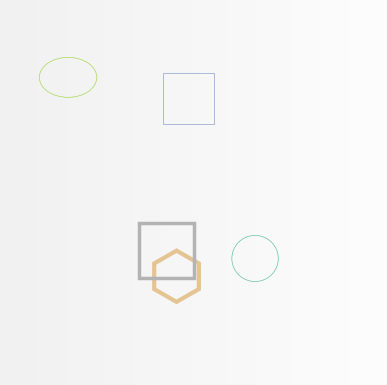[{"shape": "circle", "thickness": 0.5, "radius": 0.3, "center": [0.658, 0.329]}, {"shape": "square", "thickness": 0.5, "radius": 0.33, "center": [0.487, 0.745]}, {"shape": "oval", "thickness": 0.5, "radius": 0.37, "center": [0.176, 0.799]}, {"shape": "hexagon", "thickness": 3, "radius": 0.33, "center": [0.456, 0.282]}, {"shape": "square", "thickness": 2.5, "radius": 0.36, "center": [0.429, 0.349]}]